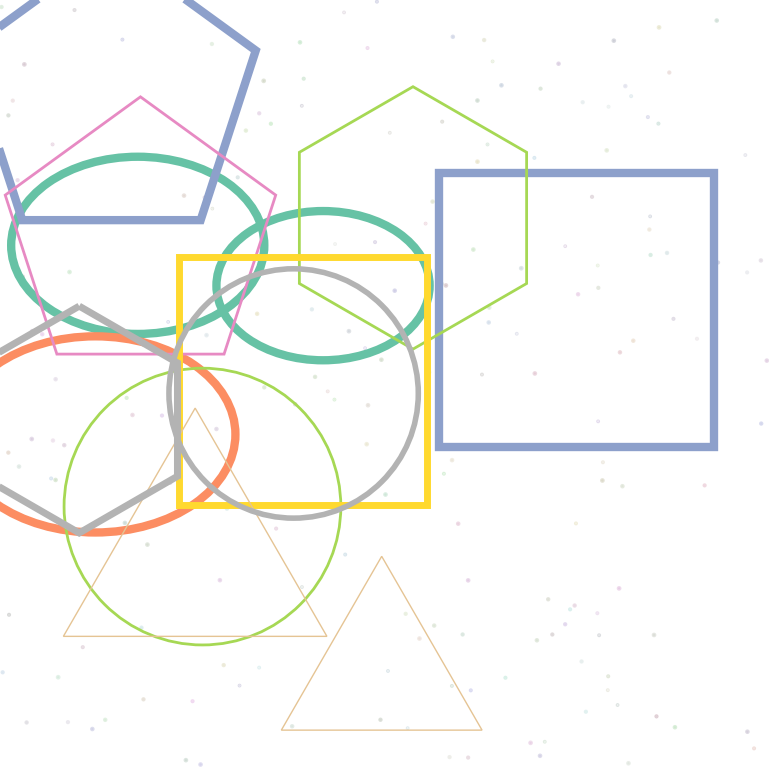[{"shape": "oval", "thickness": 3, "radius": 0.82, "center": [0.179, 0.681]}, {"shape": "oval", "thickness": 3, "radius": 0.69, "center": [0.42, 0.629]}, {"shape": "oval", "thickness": 3, "radius": 0.91, "center": [0.124, 0.436]}, {"shape": "pentagon", "thickness": 3, "radius": 0.99, "center": [0.145, 0.874]}, {"shape": "square", "thickness": 3, "radius": 0.89, "center": [0.748, 0.597]}, {"shape": "pentagon", "thickness": 1, "radius": 0.92, "center": [0.182, 0.69]}, {"shape": "hexagon", "thickness": 1, "radius": 0.85, "center": [0.536, 0.717]}, {"shape": "circle", "thickness": 1, "radius": 0.9, "center": [0.263, 0.342]}, {"shape": "square", "thickness": 2.5, "radius": 0.81, "center": [0.393, 0.506]}, {"shape": "triangle", "thickness": 0.5, "radius": 0.99, "center": [0.253, 0.272]}, {"shape": "triangle", "thickness": 0.5, "radius": 0.75, "center": [0.496, 0.127]}, {"shape": "hexagon", "thickness": 2.5, "radius": 0.74, "center": [0.103, 0.455]}, {"shape": "circle", "thickness": 2, "radius": 0.81, "center": [0.381, 0.489]}]